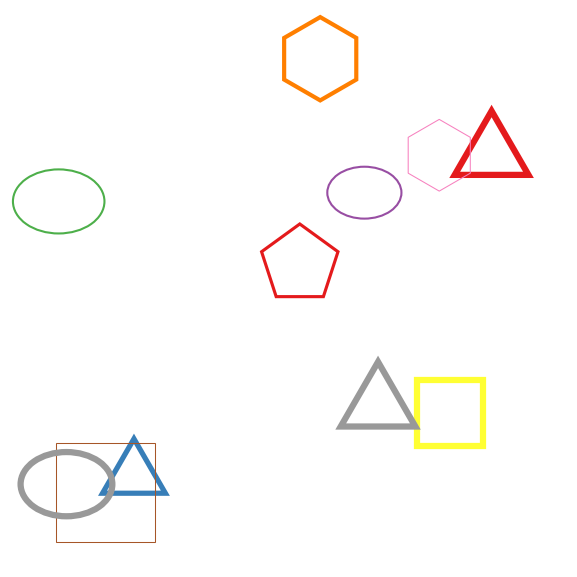[{"shape": "pentagon", "thickness": 1.5, "radius": 0.35, "center": [0.519, 0.542]}, {"shape": "triangle", "thickness": 3, "radius": 0.37, "center": [0.851, 0.733]}, {"shape": "triangle", "thickness": 2.5, "radius": 0.31, "center": [0.232, 0.176]}, {"shape": "oval", "thickness": 1, "radius": 0.4, "center": [0.102, 0.65]}, {"shape": "oval", "thickness": 1, "radius": 0.32, "center": [0.631, 0.666]}, {"shape": "hexagon", "thickness": 2, "radius": 0.36, "center": [0.554, 0.897]}, {"shape": "square", "thickness": 3, "radius": 0.29, "center": [0.779, 0.284]}, {"shape": "square", "thickness": 0.5, "radius": 0.43, "center": [0.182, 0.147]}, {"shape": "hexagon", "thickness": 0.5, "radius": 0.31, "center": [0.761, 0.73]}, {"shape": "triangle", "thickness": 3, "radius": 0.37, "center": [0.655, 0.298]}, {"shape": "oval", "thickness": 3, "radius": 0.4, "center": [0.115, 0.161]}]